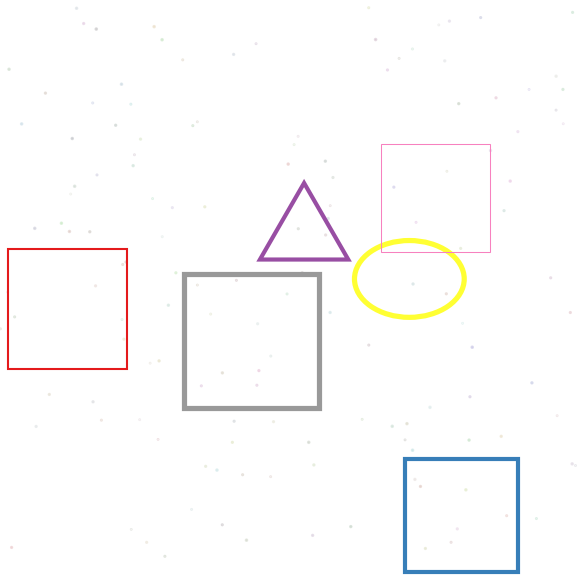[{"shape": "square", "thickness": 1, "radius": 0.52, "center": [0.117, 0.464]}, {"shape": "square", "thickness": 2, "radius": 0.49, "center": [0.799, 0.107]}, {"shape": "triangle", "thickness": 2, "radius": 0.44, "center": [0.527, 0.594]}, {"shape": "oval", "thickness": 2.5, "radius": 0.48, "center": [0.709, 0.516]}, {"shape": "square", "thickness": 0.5, "radius": 0.47, "center": [0.754, 0.657]}, {"shape": "square", "thickness": 2.5, "radius": 0.58, "center": [0.435, 0.409]}]